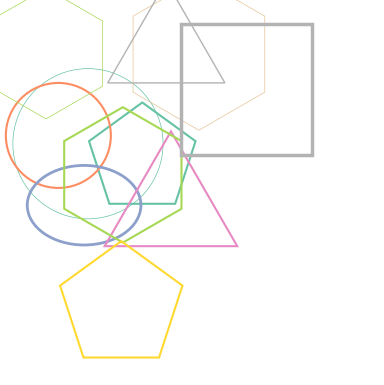[{"shape": "circle", "thickness": 0.5, "radius": 0.98, "center": [0.228, 0.627]}, {"shape": "pentagon", "thickness": 1.5, "radius": 0.73, "center": [0.37, 0.588]}, {"shape": "circle", "thickness": 1.5, "radius": 0.68, "center": [0.152, 0.648]}, {"shape": "oval", "thickness": 2, "radius": 0.74, "center": [0.218, 0.467]}, {"shape": "triangle", "thickness": 1.5, "radius": 0.99, "center": [0.444, 0.46]}, {"shape": "hexagon", "thickness": 0.5, "radius": 0.85, "center": [0.12, 0.861]}, {"shape": "hexagon", "thickness": 1.5, "radius": 0.88, "center": [0.319, 0.546]}, {"shape": "pentagon", "thickness": 1.5, "radius": 0.84, "center": [0.315, 0.207]}, {"shape": "hexagon", "thickness": 0.5, "radius": 0.99, "center": [0.517, 0.859]}, {"shape": "square", "thickness": 2.5, "radius": 0.85, "center": [0.641, 0.767]}, {"shape": "triangle", "thickness": 1, "radius": 0.88, "center": [0.432, 0.873]}]